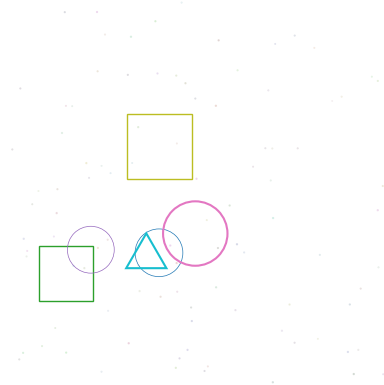[{"shape": "circle", "thickness": 0.5, "radius": 0.31, "center": [0.413, 0.343]}, {"shape": "square", "thickness": 1, "radius": 0.36, "center": [0.171, 0.289]}, {"shape": "circle", "thickness": 0.5, "radius": 0.3, "center": [0.236, 0.351]}, {"shape": "circle", "thickness": 1.5, "radius": 0.42, "center": [0.507, 0.393]}, {"shape": "square", "thickness": 1, "radius": 0.42, "center": [0.414, 0.619]}, {"shape": "triangle", "thickness": 1.5, "radius": 0.3, "center": [0.38, 0.334]}]